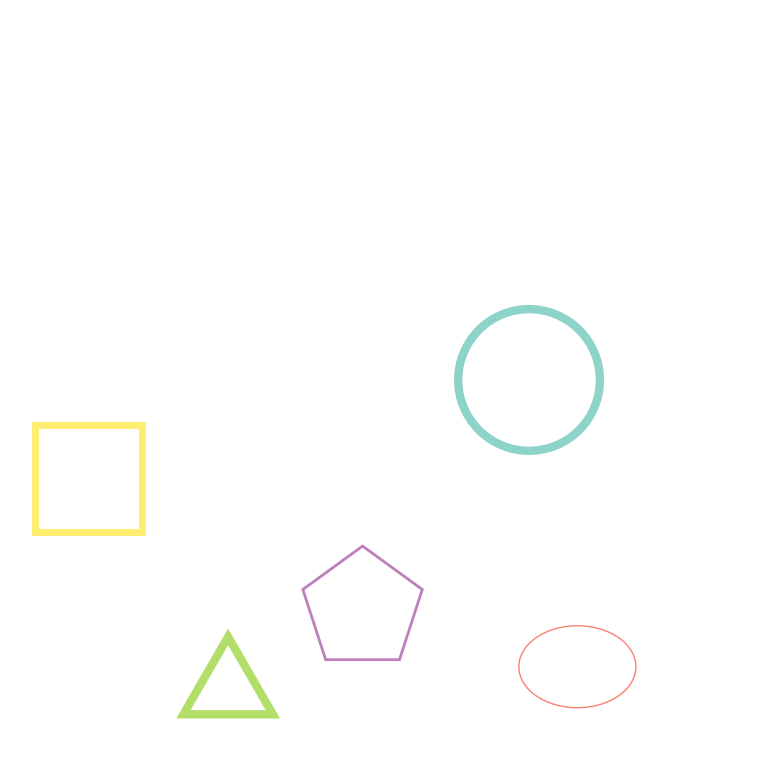[{"shape": "circle", "thickness": 3, "radius": 0.46, "center": [0.687, 0.507]}, {"shape": "oval", "thickness": 0.5, "radius": 0.38, "center": [0.75, 0.134]}, {"shape": "triangle", "thickness": 3, "radius": 0.34, "center": [0.296, 0.106]}, {"shape": "pentagon", "thickness": 1, "radius": 0.41, "center": [0.471, 0.209]}, {"shape": "square", "thickness": 2.5, "radius": 0.35, "center": [0.115, 0.379]}]